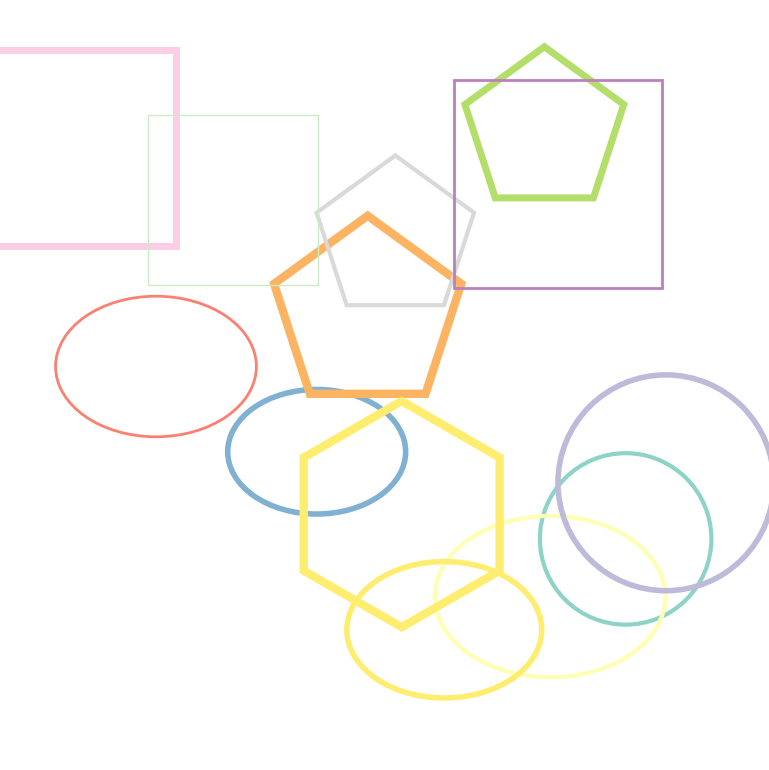[{"shape": "circle", "thickness": 1.5, "radius": 0.56, "center": [0.813, 0.3]}, {"shape": "oval", "thickness": 1.5, "radius": 0.75, "center": [0.714, 0.225]}, {"shape": "circle", "thickness": 2, "radius": 0.7, "center": [0.865, 0.373]}, {"shape": "oval", "thickness": 1, "radius": 0.65, "center": [0.203, 0.524]}, {"shape": "oval", "thickness": 2, "radius": 0.58, "center": [0.411, 0.413]}, {"shape": "pentagon", "thickness": 3, "radius": 0.64, "center": [0.477, 0.592]}, {"shape": "pentagon", "thickness": 2.5, "radius": 0.54, "center": [0.707, 0.831]}, {"shape": "square", "thickness": 2.5, "radius": 0.64, "center": [0.102, 0.808]}, {"shape": "pentagon", "thickness": 1.5, "radius": 0.54, "center": [0.513, 0.691]}, {"shape": "square", "thickness": 1, "radius": 0.67, "center": [0.725, 0.761]}, {"shape": "square", "thickness": 0.5, "radius": 0.55, "center": [0.303, 0.74]}, {"shape": "oval", "thickness": 2, "radius": 0.63, "center": [0.577, 0.182]}, {"shape": "hexagon", "thickness": 3, "radius": 0.73, "center": [0.522, 0.332]}]